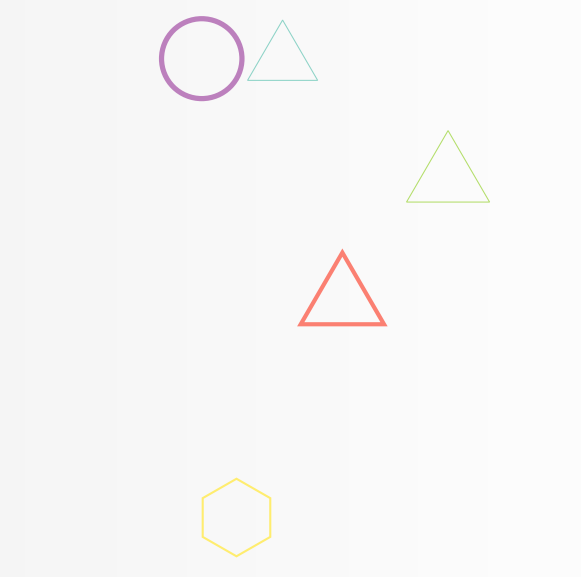[{"shape": "triangle", "thickness": 0.5, "radius": 0.35, "center": [0.486, 0.895]}, {"shape": "triangle", "thickness": 2, "radius": 0.41, "center": [0.589, 0.479]}, {"shape": "triangle", "thickness": 0.5, "radius": 0.41, "center": [0.771, 0.69]}, {"shape": "circle", "thickness": 2.5, "radius": 0.35, "center": [0.347, 0.898]}, {"shape": "hexagon", "thickness": 1, "radius": 0.34, "center": [0.407, 0.103]}]